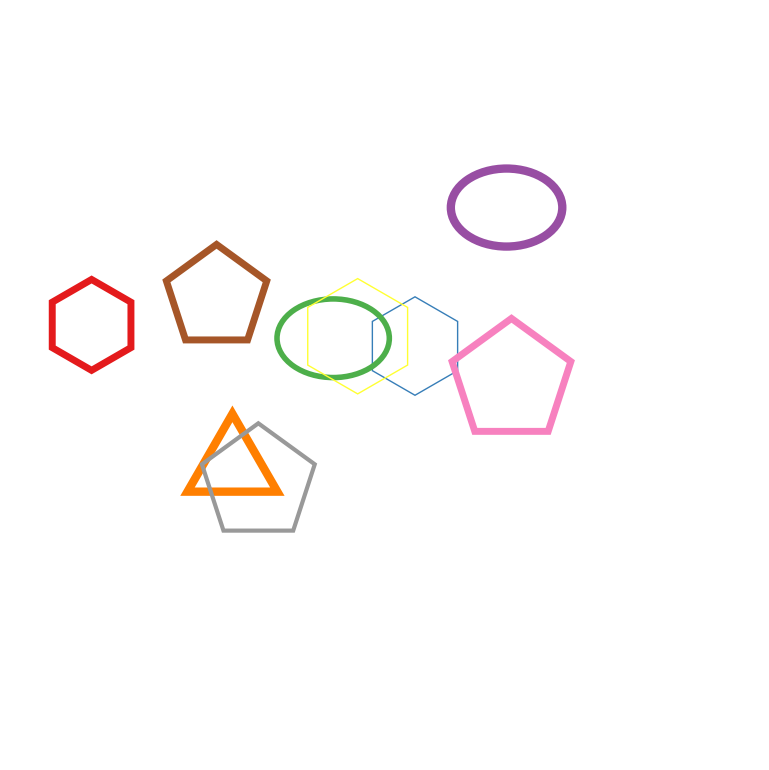[{"shape": "hexagon", "thickness": 2.5, "radius": 0.3, "center": [0.119, 0.578]}, {"shape": "hexagon", "thickness": 0.5, "radius": 0.32, "center": [0.539, 0.551]}, {"shape": "oval", "thickness": 2, "radius": 0.36, "center": [0.433, 0.561]}, {"shape": "oval", "thickness": 3, "radius": 0.36, "center": [0.658, 0.73]}, {"shape": "triangle", "thickness": 3, "radius": 0.34, "center": [0.302, 0.395]}, {"shape": "hexagon", "thickness": 0.5, "radius": 0.37, "center": [0.465, 0.563]}, {"shape": "pentagon", "thickness": 2.5, "radius": 0.34, "center": [0.281, 0.614]}, {"shape": "pentagon", "thickness": 2.5, "radius": 0.41, "center": [0.664, 0.505]}, {"shape": "pentagon", "thickness": 1.5, "radius": 0.39, "center": [0.335, 0.373]}]